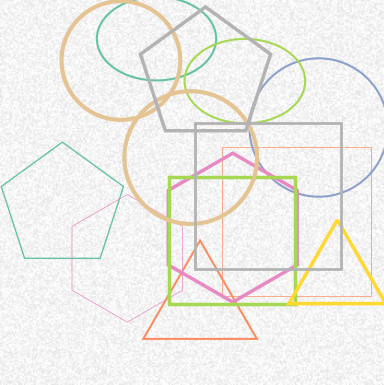[{"shape": "oval", "thickness": 1.5, "radius": 0.77, "center": [0.407, 0.9]}, {"shape": "pentagon", "thickness": 1, "radius": 0.83, "center": [0.162, 0.464]}, {"shape": "square", "thickness": 0.5, "radius": 0.97, "center": [0.769, 0.426]}, {"shape": "triangle", "thickness": 1.5, "radius": 0.85, "center": [0.52, 0.205]}, {"shape": "circle", "thickness": 1.5, "radius": 0.9, "center": [0.828, 0.669]}, {"shape": "hexagon", "thickness": 2.5, "radius": 0.97, "center": [0.605, 0.409]}, {"shape": "hexagon", "thickness": 0.5, "radius": 0.83, "center": [0.331, 0.329]}, {"shape": "square", "thickness": 2.5, "radius": 0.82, "center": [0.603, 0.376]}, {"shape": "oval", "thickness": 1.5, "radius": 0.78, "center": [0.636, 0.789]}, {"shape": "triangle", "thickness": 2.5, "radius": 0.73, "center": [0.876, 0.284]}, {"shape": "circle", "thickness": 3, "radius": 0.77, "center": [0.314, 0.843]}, {"shape": "circle", "thickness": 3, "radius": 0.86, "center": [0.495, 0.591]}, {"shape": "square", "thickness": 2, "radius": 0.95, "center": [0.695, 0.491]}, {"shape": "pentagon", "thickness": 2.5, "radius": 0.89, "center": [0.534, 0.804]}]